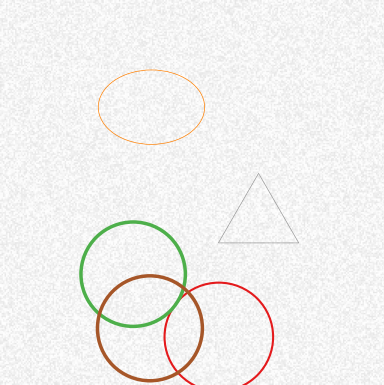[{"shape": "circle", "thickness": 1.5, "radius": 0.71, "center": [0.568, 0.125]}, {"shape": "circle", "thickness": 2.5, "radius": 0.68, "center": [0.346, 0.288]}, {"shape": "oval", "thickness": 0.5, "radius": 0.69, "center": [0.393, 0.722]}, {"shape": "circle", "thickness": 2.5, "radius": 0.68, "center": [0.389, 0.147]}, {"shape": "triangle", "thickness": 0.5, "radius": 0.6, "center": [0.672, 0.429]}]